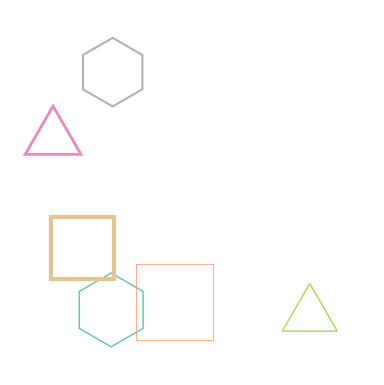[{"shape": "hexagon", "thickness": 1, "radius": 0.48, "center": [0.289, 0.195]}, {"shape": "square", "thickness": 0.5, "radius": 0.49, "center": [0.453, 0.216]}, {"shape": "triangle", "thickness": 2, "radius": 0.42, "center": [0.138, 0.641]}, {"shape": "triangle", "thickness": 1, "radius": 0.41, "center": [0.805, 0.181]}, {"shape": "square", "thickness": 3, "radius": 0.41, "center": [0.214, 0.356]}, {"shape": "hexagon", "thickness": 1.5, "radius": 0.45, "center": [0.293, 0.813]}]